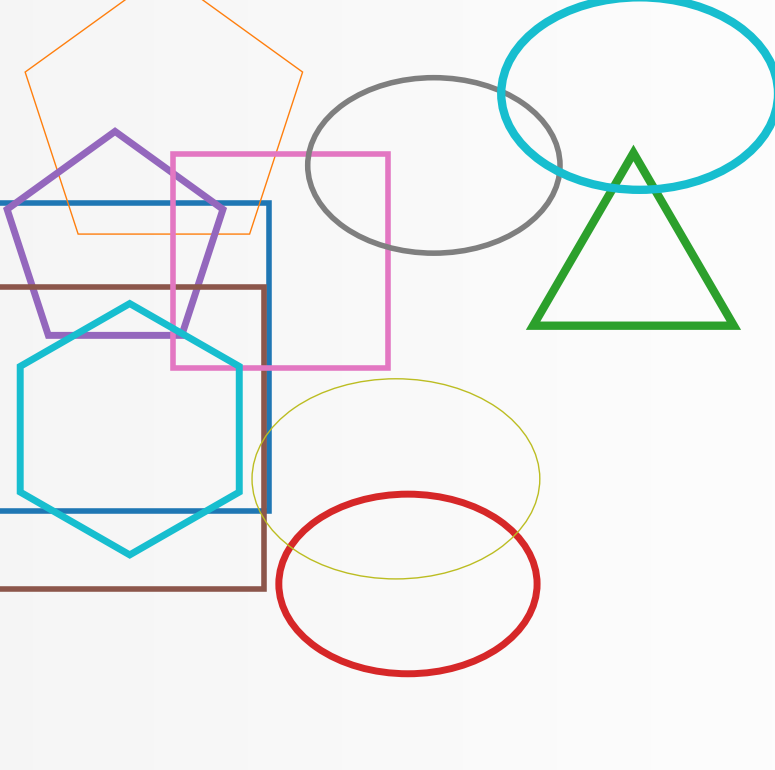[{"shape": "square", "thickness": 2, "radius": 1.0, "center": [0.147, 0.536]}, {"shape": "pentagon", "thickness": 0.5, "radius": 0.94, "center": [0.211, 0.848]}, {"shape": "triangle", "thickness": 3, "radius": 0.75, "center": [0.817, 0.652]}, {"shape": "oval", "thickness": 2.5, "radius": 0.83, "center": [0.526, 0.242]}, {"shape": "pentagon", "thickness": 2.5, "radius": 0.73, "center": [0.148, 0.683]}, {"shape": "square", "thickness": 2, "radius": 0.98, "center": [0.144, 0.431]}, {"shape": "square", "thickness": 2, "radius": 0.69, "center": [0.362, 0.661]}, {"shape": "oval", "thickness": 2, "radius": 0.81, "center": [0.56, 0.785]}, {"shape": "oval", "thickness": 0.5, "radius": 0.93, "center": [0.511, 0.378]}, {"shape": "oval", "thickness": 3, "radius": 0.89, "center": [0.825, 0.878]}, {"shape": "hexagon", "thickness": 2.5, "radius": 0.82, "center": [0.167, 0.443]}]